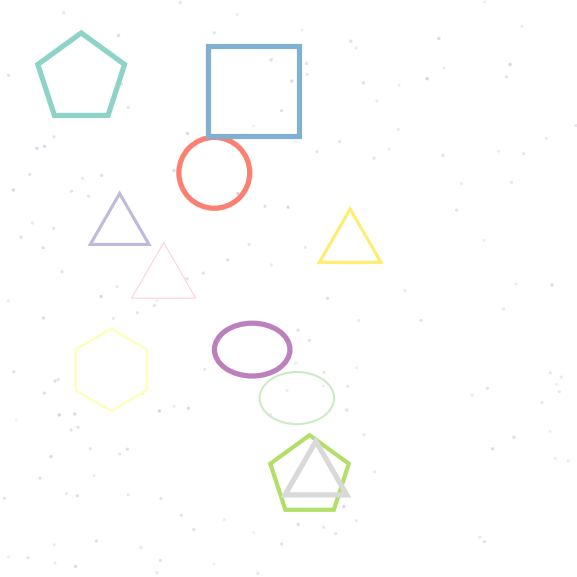[{"shape": "pentagon", "thickness": 2.5, "radius": 0.39, "center": [0.141, 0.863]}, {"shape": "hexagon", "thickness": 1, "radius": 0.36, "center": [0.193, 0.359]}, {"shape": "triangle", "thickness": 1.5, "radius": 0.29, "center": [0.207, 0.605]}, {"shape": "circle", "thickness": 2.5, "radius": 0.31, "center": [0.371, 0.7]}, {"shape": "square", "thickness": 2.5, "radius": 0.39, "center": [0.439, 0.842]}, {"shape": "pentagon", "thickness": 2, "radius": 0.36, "center": [0.536, 0.174]}, {"shape": "triangle", "thickness": 0.5, "radius": 0.32, "center": [0.284, 0.515]}, {"shape": "triangle", "thickness": 2.5, "radius": 0.31, "center": [0.547, 0.173]}, {"shape": "oval", "thickness": 2.5, "radius": 0.33, "center": [0.437, 0.394]}, {"shape": "oval", "thickness": 1, "radius": 0.32, "center": [0.514, 0.31]}, {"shape": "triangle", "thickness": 1.5, "radius": 0.31, "center": [0.606, 0.576]}]